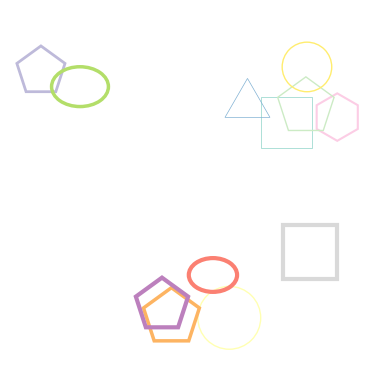[{"shape": "square", "thickness": 0.5, "radius": 0.33, "center": [0.745, 0.681]}, {"shape": "circle", "thickness": 1, "radius": 0.41, "center": [0.596, 0.175]}, {"shape": "pentagon", "thickness": 2, "radius": 0.33, "center": [0.106, 0.815]}, {"shape": "oval", "thickness": 3, "radius": 0.31, "center": [0.553, 0.286]}, {"shape": "triangle", "thickness": 0.5, "radius": 0.34, "center": [0.643, 0.729]}, {"shape": "pentagon", "thickness": 2.5, "radius": 0.38, "center": [0.445, 0.176]}, {"shape": "oval", "thickness": 2.5, "radius": 0.37, "center": [0.208, 0.775]}, {"shape": "hexagon", "thickness": 1.5, "radius": 0.31, "center": [0.876, 0.696]}, {"shape": "square", "thickness": 3, "radius": 0.35, "center": [0.806, 0.346]}, {"shape": "pentagon", "thickness": 3, "radius": 0.36, "center": [0.421, 0.208]}, {"shape": "pentagon", "thickness": 1, "radius": 0.38, "center": [0.794, 0.723]}, {"shape": "circle", "thickness": 1, "radius": 0.32, "center": [0.797, 0.826]}]